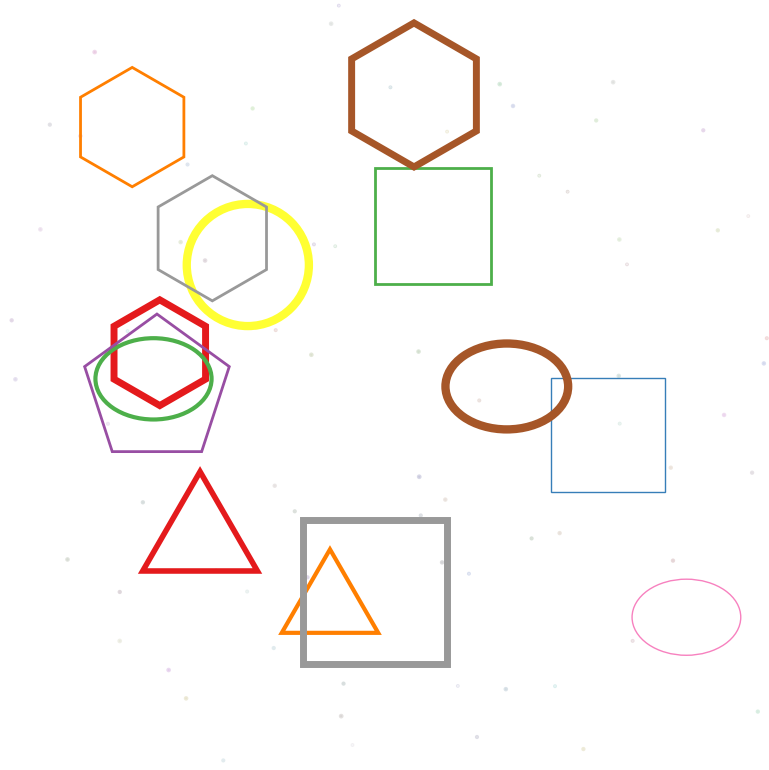[{"shape": "hexagon", "thickness": 2.5, "radius": 0.34, "center": [0.208, 0.542]}, {"shape": "triangle", "thickness": 2, "radius": 0.43, "center": [0.26, 0.301]}, {"shape": "square", "thickness": 0.5, "radius": 0.37, "center": [0.789, 0.435]}, {"shape": "square", "thickness": 1, "radius": 0.38, "center": [0.563, 0.707]}, {"shape": "oval", "thickness": 1.5, "radius": 0.38, "center": [0.199, 0.508]}, {"shape": "pentagon", "thickness": 1, "radius": 0.49, "center": [0.204, 0.493]}, {"shape": "triangle", "thickness": 1.5, "radius": 0.36, "center": [0.429, 0.214]}, {"shape": "hexagon", "thickness": 1, "radius": 0.39, "center": [0.172, 0.835]}, {"shape": "circle", "thickness": 3, "radius": 0.4, "center": [0.322, 0.656]}, {"shape": "hexagon", "thickness": 2.5, "radius": 0.47, "center": [0.538, 0.877]}, {"shape": "oval", "thickness": 3, "radius": 0.4, "center": [0.658, 0.498]}, {"shape": "oval", "thickness": 0.5, "radius": 0.35, "center": [0.891, 0.198]}, {"shape": "square", "thickness": 2.5, "radius": 0.47, "center": [0.487, 0.231]}, {"shape": "hexagon", "thickness": 1, "radius": 0.41, "center": [0.276, 0.691]}]